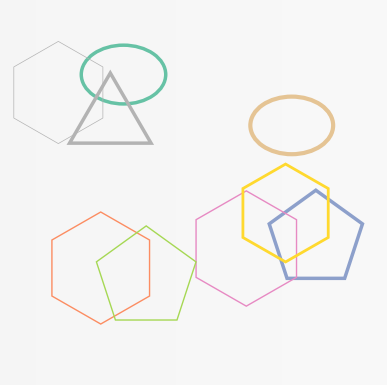[{"shape": "oval", "thickness": 2.5, "radius": 0.54, "center": [0.319, 0.806]}, {"shape": "hexagon", "thickness": 1, "radius": 0.73, "center": [0.26, 0.304]}, {"shape": "pentagon", "thickness": 2.5, "radius": 0.63, "center": [0.815, 0.379]}, {"shape": "hexagon", "thickness": 1, "radius": 0.75, "center": [0.636, 0.354]}, {"shape": "pentagon", "thickness": 1, "radius": 0.68, "center": [0.377, 0.278]}, {"shape": "hexagon", "thickness": 2, "radius": 0.64, "center": [0.737, 0.447]}, {"shape": "oval", "thickness": 3, "radius": 0.53, "center": [0.753, 0.674]}, {"shape": "triangle", "thickness": 2.5, "radius": 0.61, "center": [0.285, 0.689]}, {"shape": "hexagon", "thickness": 0.5, "radius": 0.66, "center": [0.151, 0.76]}]